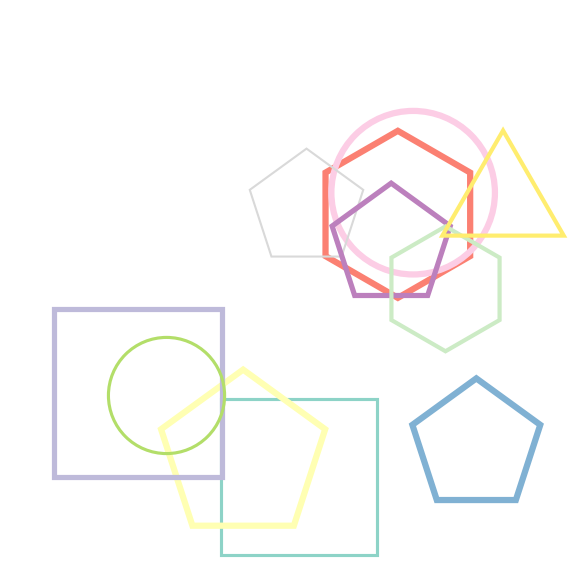[{"shape": "square", "thickness": 1.5, "radius": 0.67, "center": [0.518, 0.173]}, {"shape": "pentagon", "thickness": 3, "radius": 0.75, "center": [0.421, 0.21]}, {"shape": "square", "thickness": 2.5, "radius": 0.72, "center": [0.239, 0.319]}, {"shape": "hexagon", "thickness": 3, "radius": 0.72, "center": [0.689, 0.628]}, {"shape": "pentagon", "thickness": 3, "radius": 0.58, "center": [0.825, 0.227]}, {"shape": "circle", "thickness": 1.5, "radius": 0.5, "center": [0.288, 0.314]}, {"shape": "circle", "thickness": 3, "radius": 0.71, "center": [0.715, 0.665]}, {"shape": "pentagon", "thickness": 1, "radius": 0.52, "center": [0.531, 0.638]}, {"shape": "pentagon", "thickness": 2.5, "radius": 0.54, "center": [0.677, 0.574]}, {"shape": "hexagon", "thickness": 2, "radius": 0.54, "center": [0.771, 0.499]}, {"shape": "triangle", "thickness": 2, "radius": 0.61, "center": [0.871, 0.652]}]